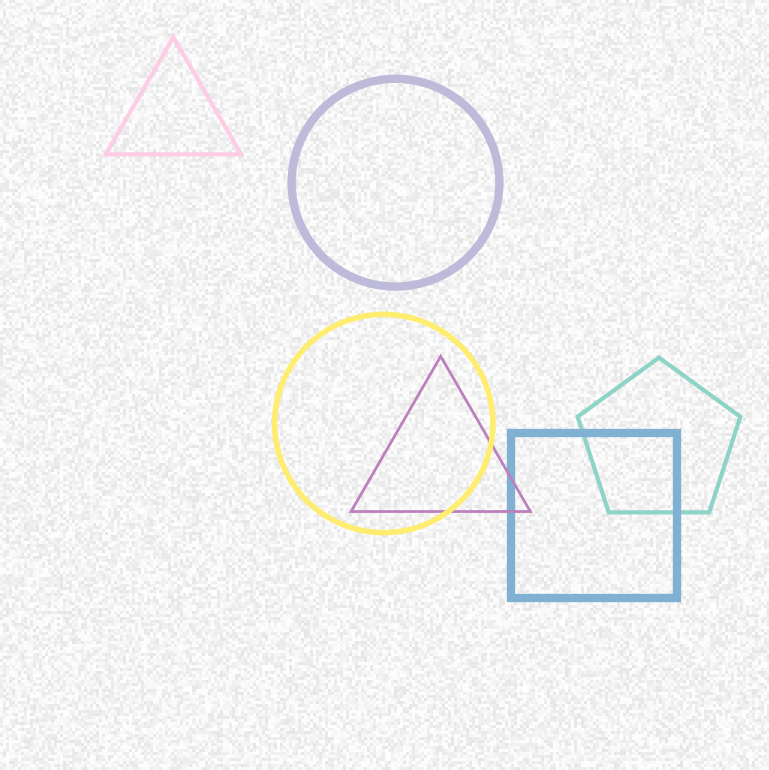[{"shape": "pentagon", "thickness": 1.5, "radius": 0.56, "center": [0.856, 0.424]}, {"shape": "circle", "thickness": 3, "radius": 0.67, "center": [0.514, 0.763]}, {"shape": "square", "thickness": 3, "radius": 0.54, "center": [0.771, 0.331]}, {"shape": "triangle", "thickness": 1.5, "radius": 0.51, "center": [0.225, 0.85]}, {"shape": "triangle", "thickness": 1, "radius": 0.67, "center": [0.572, 0.403]}, {"shape": "circle", "thickness": 2, "radius": 0.71, "center": [0.498, 0.45]}]